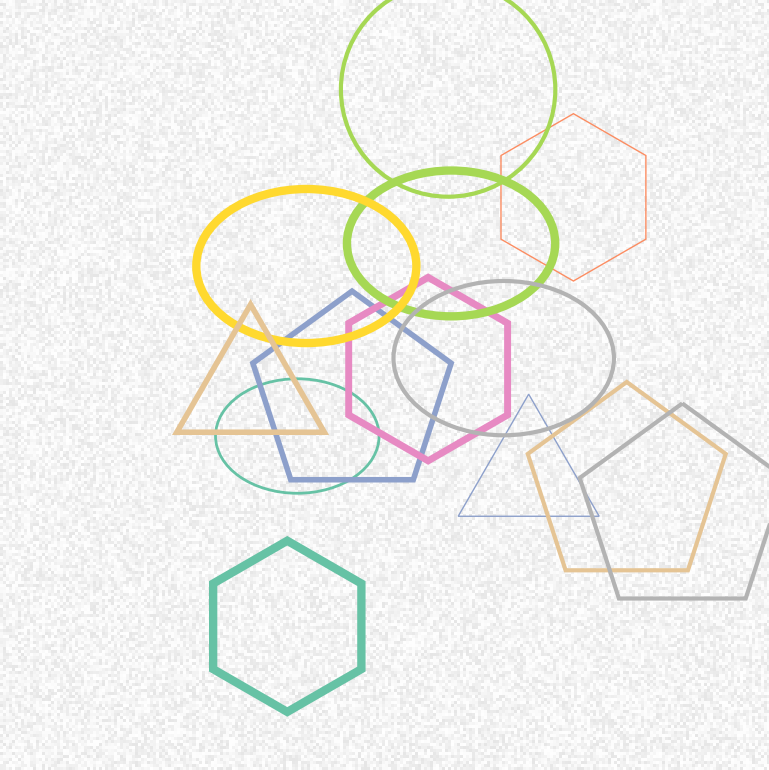[{"shape": "oval", "thickness": 1, "radius": 0.53, "center": [0.386, 0.434]}, {"shape": "hexagon", "thickness": 3, "radius": 0.56, "center": [0.373, 0.187]}, {"shape": "hexagon", "thickness": 0.5, "radius": 0.54, "center": [0.745, 0.744]}, {"shape": "pentagon", "thickness": 2, "radius": 0.68, "center": [0.457, 0.487]}, {"shape": "triangle", "thickness": 0.5, "radius": 0.53, "center": [0.687, 0.382]}, {"shape": "hexagon", "thickness": 2.5, "radius": 0.6, "center": [0.556, 0.521]}, {"shape": "circle", "thickness": 1.5, "radius": 0.7, "center": [0.582, 0.884]}, {"shape": "oval", "thickness": 3, "radius": 0.68, "center": [0.586, 0.684]}, {"shape": "oval", "thickness": 3, "radius": 0.71, "center": [0.398, 0.655]}, {"shape": "triangle", "thickness": 2, "radius": 0.55, "center": [0.325, 0.494]}, {"shape": "pentagon", "thickness": 1.5, "radius": 0.68, "center": [0.814, 0.369]}, {"shape": "pentagon", "thickness": 1.5, "radius": 0.7, "center": [0.886, 0.336]}, {"shape": "oval", "thickness": 1.5, "radius": 0.72, "center": [0.654, 0.535]}]